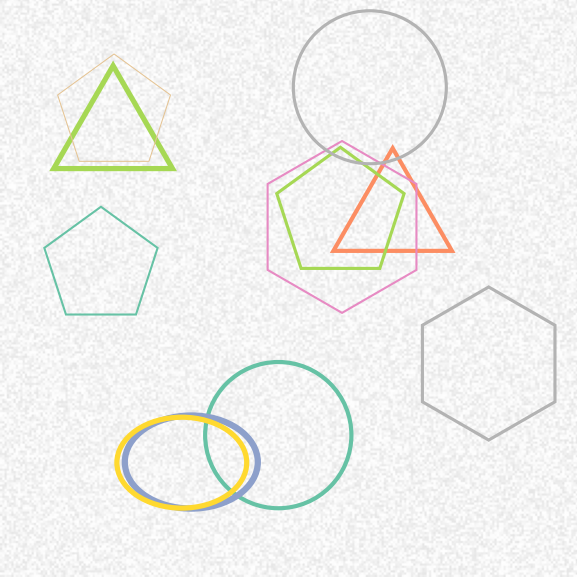[{"shape": "circle", "thickness": 2, "radius": 0.63, "center": [0.482, 0.246]}, {"shape": "pentagon", "thickness": 1, "radius": 0.52, "center": [0.175, 0.538]}, {"shape": "triangle", "thickness": 2, "radius": 0.59, "center": [0.68, 0.624]}, {"shape": "oval", "thickness": 3, "radius": 0.58, "center": [0.331, 0.199]}, {"shape": "hexagon", "thickness": 1, "radius": 0.74, "center": [0.592, 0.606]}, {"shape": "pentagon", "thickness": 1.5, "radius": 0.58, "center": [0.589, 0.628]}, {"shape": "triangle", "thickness": 2.5, "radius": 0.59, "center": [0.196, 0.767]}, {"shape": "oval", "thickness": 2.5, "radius": 0.56, "center": [0.315, 0.198]}, {"shape": "pentagon", "thickness": 0.5, "radius": 0.51, "center": [0.198, 0.803]}, {"shape": "circle", "thickness": 1.5, "radius": 0.66, "center": [0.64, 0.848]}, {"shape": "hexagon", "thickness": 1.5, "radius": 0.66, "center": [0.846, 0.37]}]